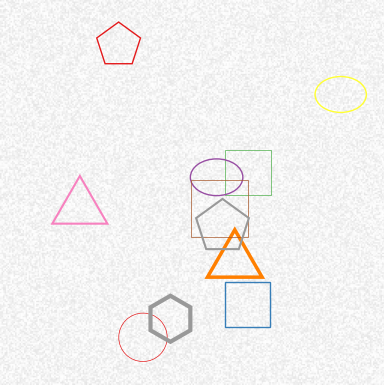[{"shape": "pentagon", "thickness": 1, "radius": 0.3, "center": [0.308, 0.883]}, {"shape": "circle", "thickness": 0.5, "radius": 0.31, "center": [0.371, 0.124]}, {"shape": "square", "thickness": 1, "radius": 0.29, "center": [0.643, 0.209]}, {"shape": "square", "thickness": 0.5, "radius": 0.3, "center": [0.643, 0.552]}, {"shape": "oval", "thickness": 1, "radius": 0.34, "center": [0.563, 0.54]}, {"shape": "triangle", "thickness": 2.5, "radius": 0.41, "center": [0.61, 0.321]}, {"shape": "oval", "thickness": 1, "radius": 0.33, "center": [0.885, 0.755]}, {"shape": "square", "thickness": 0.5, "radius": 0.37, "center": [0.57, 0.458]}, {"shape": "triangle", "thickness": 1.5, "radius": 0.41, "center": [0.207, 0.46]}, {"shape": "pentagon", "thickness": 1.5, "radius": 0.36, "center": [0.578, 0.411]}, {"shape": "hexagon", "thickness": 3, "radius": 0.3, "center": [0.443, 0.172]}]